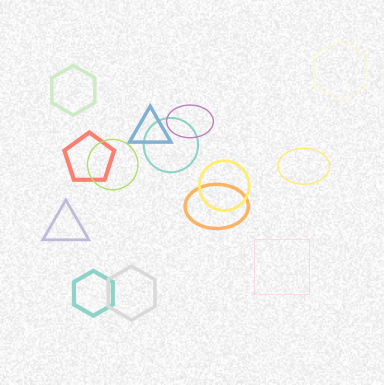[{"shape": "hexagon", "thickness": 3, "radius": 0.29, "center": [0.243, 0.238]}, {"shape": "circle", "thickness": 1.5, "radius": 0.35, "center": [0.444, 0.623]}, {"shape": "hexagon", "thickness": 0.5, "radius": 0.4, "center": [0.885, 0.816]}, {"shape": "triangle", "thickness": 2, "radius": 0.34, "center": [0.171, 0.412]}, {"shape": "pentagon", "thickness": 3, "radius": 0.34, "center": [0.232, 0.588]}, {"shape": "triangle", "thickness": 2.5, "radius": 0.31, "center": [0.39, 0.662]}, {"shape": "oval", "thickness": 2.5, "radius": 0.41, "center": [0.563, 0.464]}, {"shape": "circle", "thickness": 1, "radius": 0.33, "center": [0.293, 0.573]}, {"shape": "square", "thickness": 0.5, "radius": 0.36, "center": [0.731, 0.309]}, {"shape": "hexagon", "thickness": 2.5, "radius": 0.35, "center": [0.342, 0.239]}, {"shape": "oval", "thickness": 1, "radius": 0.3, "center": [0.494, 0.685]}, {"shape": "hexagon", "thickness": 2.5, "radius": 0.32, "center": [0.19, 0.766]}, {"shape": "circle", "thickness": 2, "radius": 0.32, "center": [0.582, 0.518]}, {"shape": "oval", "thickness": 1, "radius": 0.33, "center": [0.789, 0.568]}]